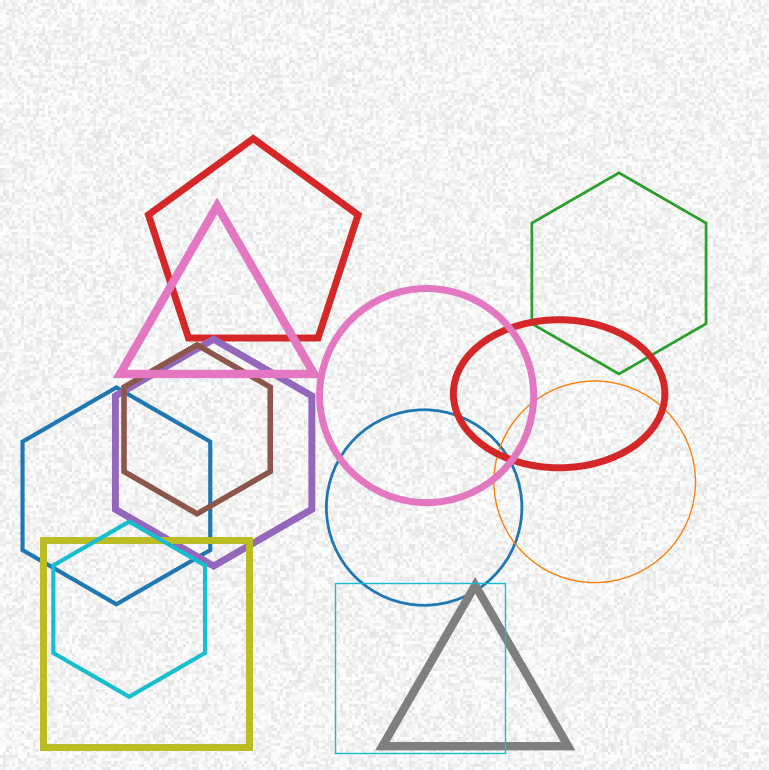[{"shape": "hexagon", "thickness": 1.5, "radius": 0.7, "center": [0.151, 0.356]}, {"shape": "circle", "thickness": 1, "radius": 0.63, "center": [0.551, 0.341]}, {"shape": "circle", "thickness": 0.5, "radius": 0.65, "center": [0.772, 0.374]}, {"shape": "hexagon", "thickness": 1, "radius": 0.65, "center": [0.804, 0.645]}, {"shape": "oval", "thickness": 2.5, "radius": 0.69, "center": [0.726, 0.489]}, {"shape": "pentagon", "thickness": 2.5, "radius": 0.72, "center": [0.329, 0.677]}, {"shape": "hexagon", "thickness": 2.5, "radius": 0.74, "center": [0.277, 0.412]}, {"shape": "hexagon", "thickness": 2, "radius": 0.55, "center": [0.256, 0.442]}, {"shape": "circle", "thickness": 2.5, "radius": 0.7, "center": [0.554, 0.486]}, {"shape": "triangle", "thickness": 3, "radius": 0.73, "center": [0.282, 0.587]}, {"shape": "triangle", "thickness": 3, "radius": 0.7, "center": [0.617, 0.101]}, {"shape": "square", "thickness": 2.5, "radius": 0.67, "center": [0.189, 0.164]}, {"shape": "square", "thickness": 0.5, "radius": 0.55, "center": [0.545, 0.132]}, {"shape": "hexagon", "thickness": 1.5, "radius": 0.57, "center": [0.168, 0.209]}]